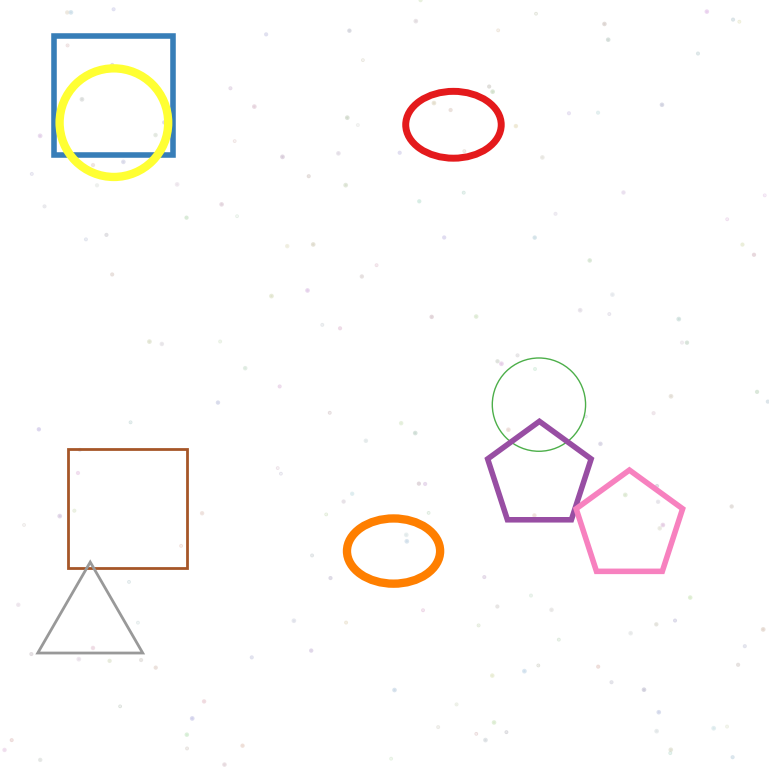[{"shape": "oval", "thickness": 2.5, "radius": 0.31, "center": [0.589, 0.838]}, {"shape": "square", "thickness": 2, "radius": 0.39, "center": [0.148, 0.876]}, {"shape": "circle", "thickness": 0.5, "radius": 0.3, "center": [0.7, 0.475]}, {"shape": "pentagon", "thickness": 2, "radius": 0.35, "center": [0.701, 0.382]}, {"shape": "oval", "thickness": 3, "radius": 0.3, "center": [0.511, 0.284]}, {"shape": "circle", "thickness": 3, "radius": 0.35, "center": [0.148, 0.841]}, {"shape": "square", "thickness": 1, "radius": 0.39, "center": [0.165, 0.339]}, {"shape": "pentagon", "thickness": 2, "radius": 0.36, "center": [0.817, 0.317]}, {"shape": "triangle", "thickness": 1, "radius": 0.39, "center": [0.117, 0.191]}]